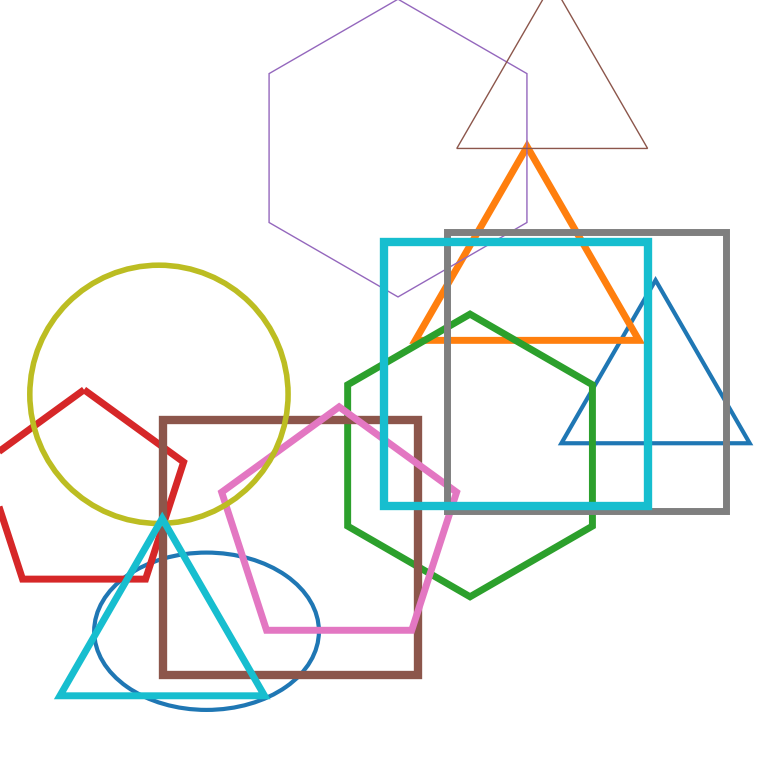[{"shape": "triangle", "thickness": 1.5, "radius": 0.71, "center": [0.851, 0.495]}, {"shape": "oval", "thickness": 1.5, "radius": 0.73, "center": [0.268, 0.18]}, {"shape": "triangle", "thickness": 2.5, "radius": 0.84, "center": [0.685, 0.642]}, {"shape": "hexagon", "thickness": 2.5, "radius": 0.92, "center": [0.61, 0.409]}, {"shape": "pentagon", "thickness": 2.5, "radius": 0.68, "center": [0.109, 0.358]}, {"shape": "hexagon", "thickness": 0.5, "radius": 0.97, "center": [0.517, 0.808]}, {"shape": "square", "thickness": 3, "radius": 0.83, "center": [0.377, 0.289]}, {"shape": "triangle", "thickness": 0.5, "radius": 0.72, "center": [0.717, 0.879]}, {"shape": "pentagon", "thickness": 2.5, "radius": 0.8, "center": [0.44, 0.311]}, {"shape": "square", "thickness": 2.5, "radius": 0.91, "center": [0.761, 0.517]}, {"shape": "circle", "thickness": 2, "radius": 0.84, "center": [0.206, 0.488]}, {"shape": "square", "thickness": 3, "radius": 0.86, "center": [0.67, 0.514]}, {"shape": "triangle", "thickness": 2.5, "radius": 0.77, "center": [0.211, 0.173]}]